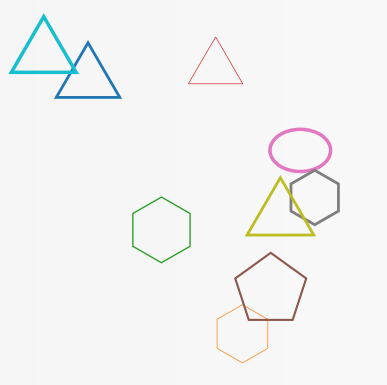[{"shape": "triangle", "thickness": 2, "radius": 0.47, "center": [0.227, 0.794]}, {"shape": "hexagon", "thickness": 0.5, "radius": 0.38, "center": [0.626, 0.133]}, {"shape": "hexagon", "thickness": 1, "radius": 0.43, "center": [0.417, 0.403]}, {"shape": "triangle", "thickness": 0.5, "radius": 0.41, "center": [0.556, 0.823]}, {"shape": "pentagon", "thickness": 1.5, "radius": 0.48, "center": [0.699, 0.247]}, {"shape": "oval", "thickness": 2.5, "radius": 0.39, "center": [0.775, 0.609]}, {"shape": "hexagon", "thickness": 2, "radius": 0.35, "center": [0.812, 0.487]}, {"shape": "triangle", "thickness": 2, "radius": 0.5, "center": [0.724, 0.439]}, {"shape": "triangle", "thickness": 2.5, "radius": 0.48, "center": [0.113, 0.86]}]